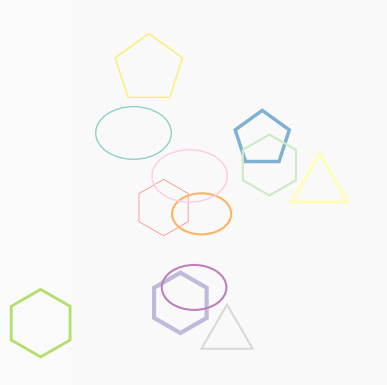[{"shape": "oval", "thickness": 1, "radius": 0.49, "center": [0.345, 0.655]}, {"shape": "triangle", "thickness": 2, "radius": 0.42, "center": [0.825, 0.517]}, {"shape": "hexagon", "thickness": 3, "radius": 0.39, "center": [0.465, 0.213]}, {"shape": "hexagon", "thickness": 0.5, "radius": 0.37, "center": [0.422, 0.461]}, {"shape": "pentagon", "thickness": 2.5, "radius": 0.37, "center": [0.677, 0.64]}, {"shape": "oval", "thickness": 1.5, "radius": 0.38, "center": [0.52, 0.445]}, {"shape": "hexagon", "thickness": 2, "radius": 0.44, "center": [0.105, 0.161]}, {"shape": "oval", "thickness": 1, "radius": 0.49, "center": [0.489, 0.543]}, {"shape": "triangle", "thickness": 1.5, "radius": 0.38, "center": [0.586, 0.132]}, {"shape": "oval", "thickness": 1.5, "radius": 0.42, "center": [0.501, 0.253]}, {"shape": "hexagon", "thickness": 1.5, "radius": 0.4, "center": [0.695, 0.571]}, {"shape": "pentagon", "thickness": 1, "radius": 0.46, "center": [0.384, 0.821]}]